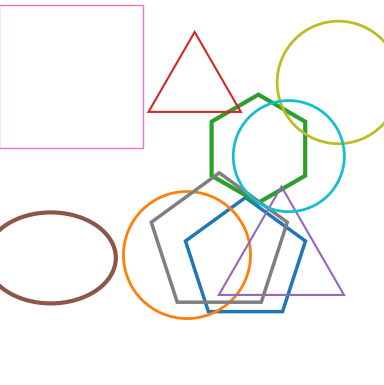[{"shape": "pentagon", "thickness": 2.5, "radius": 0.82, "center": [0.638, 0.323]}, {"shape": "circle", "thickness": 2, "radius": 0.83, "center": [0.486, 0.338]}, {"shape": "hexagon", "thickness": 3, "radius": 0.7, "center": [0.671, 0.614]}, {"shape": "triangle", "thickness": 1.5, "radius": 0.69, "center": [0.506, 0.779]}, {"shape": "triangle", "thickness": 1.5, "radius": 0.94, "center": [0.731, 0.328]}, {"shape": "oval", "thickness": 3, "radius": 0.84, "center": [0.132, 0.33]}, {"shape": "square", "thickness": 1, "radius": 0.93, "center": [0.185, 0.801]}, {"shape": "pentagon", "thickness": 2.5, "radius": 0.93, "center": [0.57, 0.365]}, {"shape": "circle", "thickness": 2, "radius": 0.8, "center": [0.879, 0.786]}, {"shape": "circle", "thickness": 2, "radius": 0.72, "center": [0.75, 0.595]}]